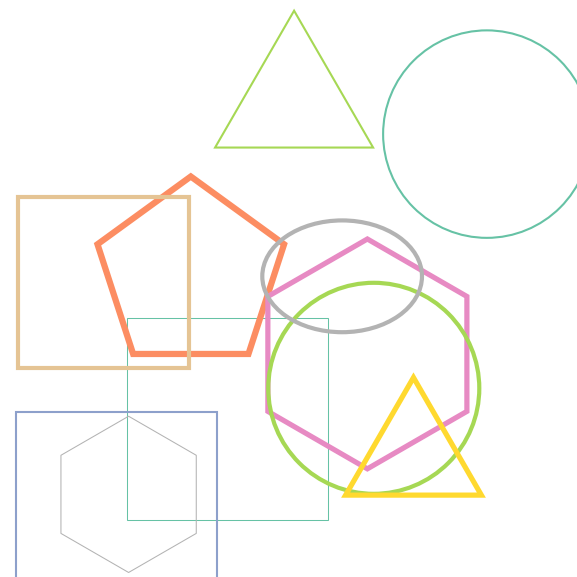[{"shape": "square", "thickness": 0.5, "radius": 0.87, "center": [0.394, 0.274]}, {"shape": "circle", "thickness": 1, "radius": 0.9, "center": [0.843, 0.767]}, {"shape": "pentagon", "thickness": 3, "radius": 0.85, "center": [0.33, 0.524]}, {"shape": "square", "thickness": 1, "radius": 0.87, "center": [0.201, 0.111]}, {"shape": "hexagon", "thickness": 2.5, "radius": 0.99, "center": [0.636, 0.386]}, {"shape": "triangle", "thickness": 1, "radius": 0.79, "center": [0.509, 0.823]}, {"shape": "circle", "thickness": 2, "radius": 0.91, "center": [0.647, 0.327]}, {"shape": "triangle", "thickness": 2.5, "radius": 0.68, "center": [0.716, 0.21]}, {"shape": "square", "thickness": 2, "radius": 0.74, "center": [0.179, 0.509]}, {"shape": "oval", "thickness": 2, "radius": 0.69, "center": [0.592, 0.521]}, {"shape": "hexagon", "thickness": 0.5, "radius": 0.68, "center": [0.223, 0.143]}]